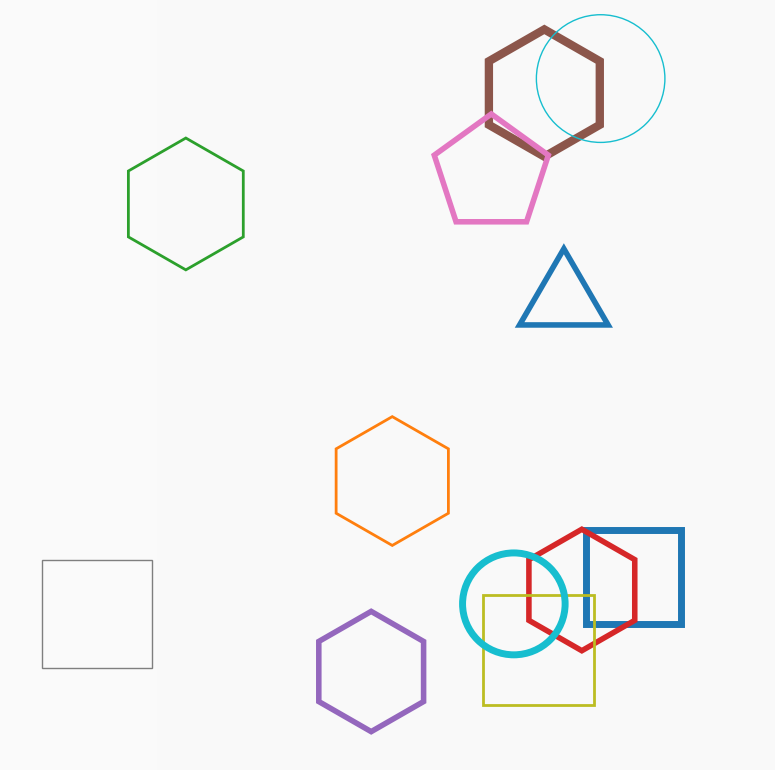[{"shape": "triangle", "thickness": 2, "radius": 0.33, "center": [0.728, 0.611]}, {"shape": "square", "thickness": 2.5, "radius": 0.31, "center": [0.818, 0.251]}, {"shape": "hexagon", "thickness": 1, "radius": 0.42, "center": [0.506, 0.375]}, {"shape": "hexagon", "thickness": 1, "radius": 0.43, "center": [0.24, 0.735]}, {"shape": "hexagon", "thickness": 2, "radius": 0.39, "center": [0.751, 0.234]}, {"shape": "hexagon", "thickness": 2, "radius": 0.39, "center": [0.479, 0.128]}, {"shape": "hexagon", "thickness": 3, "radius": 0.41, "center": [0.702, 0.879]}, {"shape": "pentagon", "thickness": 2, "radius": 0.39, "center": [0.634, 0.775]}, {"shape": "square", "thickness": 0.5, "radius": 0.35, "center": [0.125, 0.203]}, {"shape": "square", "thickness": 1, "radius": 0.36, "center": [0.695, 0.156]}, {"shape": "circle", "thickness": 0.5, "radius": 0.41, "center": [0.775, 0.898]}, {"shape": "circle", "thickness": 2.5, "radius": 0.33, "center": [0.663, 0.216]}]